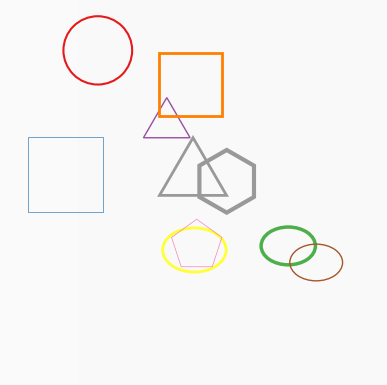[{"shape": "circle", "thickness": 1.5, "radius": 0.44, "center": [0.252, 0.869]}, {"shape": "square", "thickness": 0.5, "radius": 0.49, "center": [0.169, 0.546]}, {"shape": "oval", "thickness": 2.5, "radius": 0.35, "center": [0.744, 0.361]}, {"shape": "triangle", "thickness": 1, "radius": 0.35, "center": [0.43, 0.677]}, {"shape": "square", "thickness": 2, "radius": 0.41, "center": [0.493, 0.781]}, {"shape": "oval", "thickness": 2, "radius": 0.41, "center": [0.502, 0.351]}, {"shape": "oval", "thickness": 1, "radius": 0.34, "center": [0.816, 0.318]}, {"shape": "pentagon", "thickness": 0.5, "radius": 0.34, "center": [0.508, 0.362]}, {"shape": "triangle", "thickness": 2, "radius": 0.5, "center": [0.498, 0.542]}, {"shape": "hexagon", "thickness": 3, "radius": 0.41, "center": [0.585, 0.529]}]